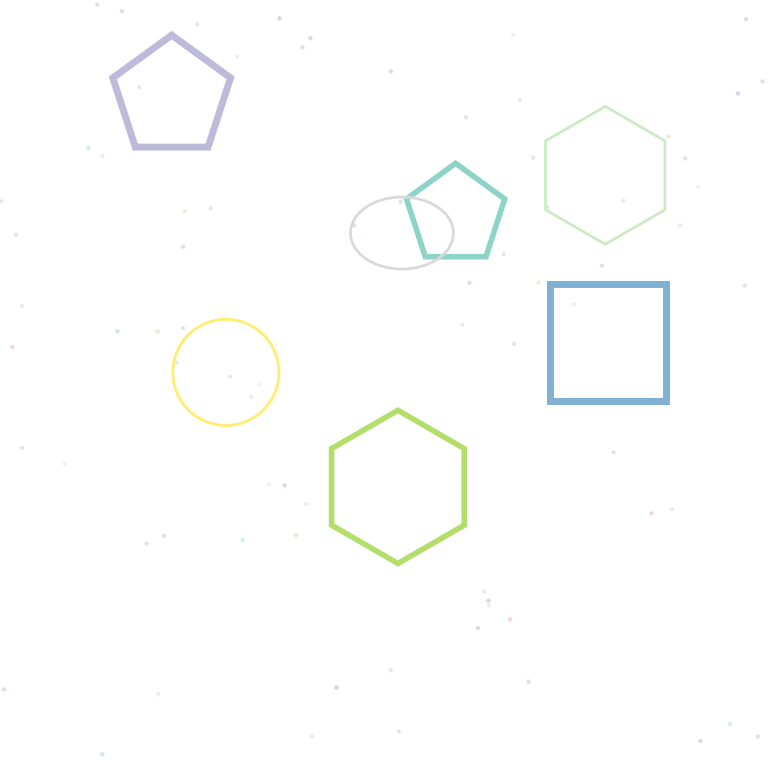[{"shape": "pentagon", "thickness": 2, "radius": 0.34, "center": [0.592, 0.721]}, {"shape": "pentagon", "thickness": 2.5, "radius": 0.4, "center": [0.223, 0.874]}, {"shape": "square", "thickness": 2.5, "radius": 0.38, "center": [0.789, 0.555]}, {"shape": "hexagon", "thickness": 2, "radius": 0.5, "center": [0.517, 0.368]}, {"shape": "oval", "thickness": 1, "radius": 0.33, "center": [0.522, 0.697]}, {"shape": "hexagon", "thickness": 1, "radius": 0.45, "center": [0.786, 0.772]}, {"shape": "circle", "thickness": 1, "radius": 0.34, "center": [0.293, 0.516]}]